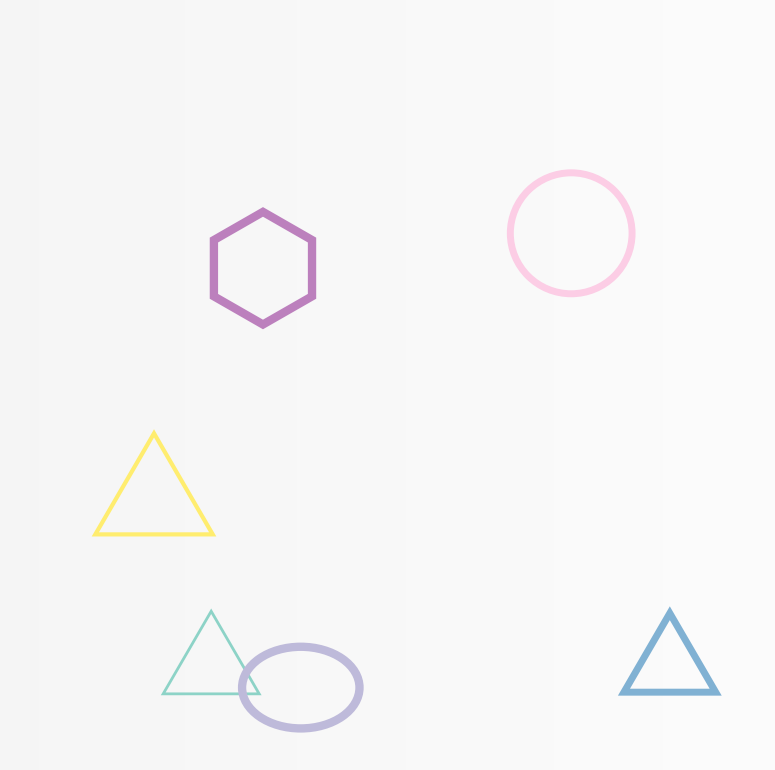[{"shape": "triangle", "thickness": 1, "radius": 0.36, "center": [0.272, 0.135]}, {"shape": "oval", "thickness": 3, "radius": 0.38, "center": [0.388, 0.107]}, {"shape": "triangle", "thickness": 2.5, "radius": 0.34, "center": [0.864, 0.135]}, {"shape": "circle", "thickness": 2.5, "radius": 0.39, "center": [0.737, 0.697]}, {"shape": "hexagon", "thickness": 3, "radius": 0.37, "center": [0.339, 0.652]}, {"shape": "triangle", "thickness": 1.5, "radius": 0.44, "center": [0.199, 0.35]}]